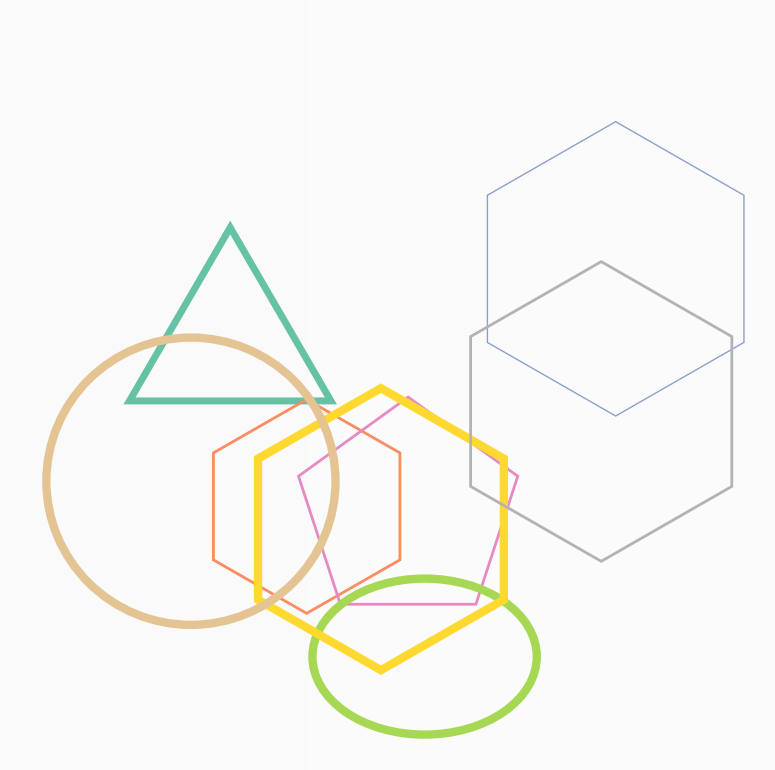[{"shape": "triangle", "thickness": 2.5, "radius": 0.75, "center": [0.297, 0.554]}, {"shape": "hexagon", "thickness": 1, "radius": 0.69, "center": [0.396, 0.342]}, {"shape": "hexagon", "thickness": 0.5, "radius": 0.96, "center": [0.794, 0.651]}, {"shape": "pentagon", "thickness": 1, "radius": 0.74, "center": [0.527, 0.336]}, {"shape": "oval", "thickness": 3, "radius": 0.72, "center": [0.548, 0.147]}, {"shape": "hexagon", "thickness": 3, "radius": 0.92, "center": [0.492, 0.313]}, {"shape": "circle", "thickness": 3, "radius": 0.93, "center": [0.246, 0.375]}, {"shape": "hexagon", "thickness": 1, "radius": 0.97, "center": [0.776, 0.466]}]